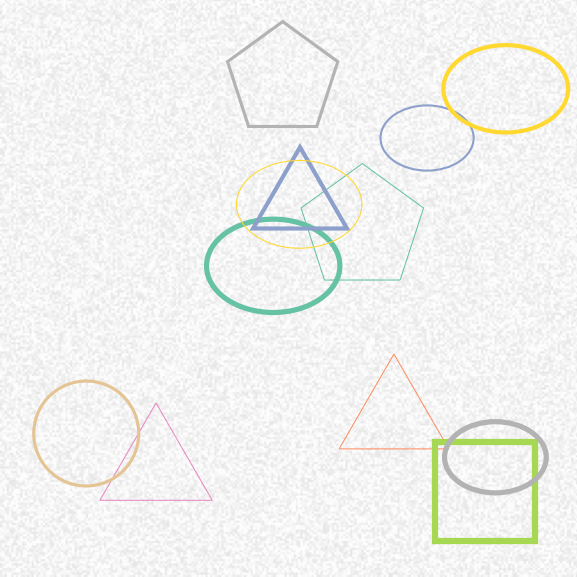[{"shape": "oval", "thickness": 2.5, "radius": 0.58, "center": [0.473, 0.539]}, {"shape": "pentagon", "thickness": 0.5, "radius": 0.56, "center": [0.627, 0.604]}, {"shape": "triangle", "thickness": 0.5, "radius": 0.55, "center": [0.682, 0.277]}, {"shape": "triangle", "thickness": 2, "radius": 0.47, "center": [0.52, 0.65]}, {"shape": "oval", "thickness": 1, "radius": 0.4, "center": [0.739, 0.76]}, {"shape": "triangle", "thickness": 0.5, "radius": 0.56, "center": [0.27, 0.189]}, {"shape": "square", "thickness": 3, "radius": 0.43, "center": [0.839, 0.148]}, {"shape": "oval", "thickness": 2, "radius": 0.54, "center": [0.876, 0.845]}, {"shape": "oval", "thickness": 0.5, "radius": 0.54, "center": [0.518, 0.645]}, {"shape": "circle", "thickness": 1.5, "radius": 0.45, "center": [0.149, 0.248]}, {"shape": "oval", "thickness": 2.5, "radius": 0.44, "center": [0.858, 0.207]}, {"shape": "pentagon", "thickness": 1.5, "radius": 0.5, "center": [0.489, 0.861]}]